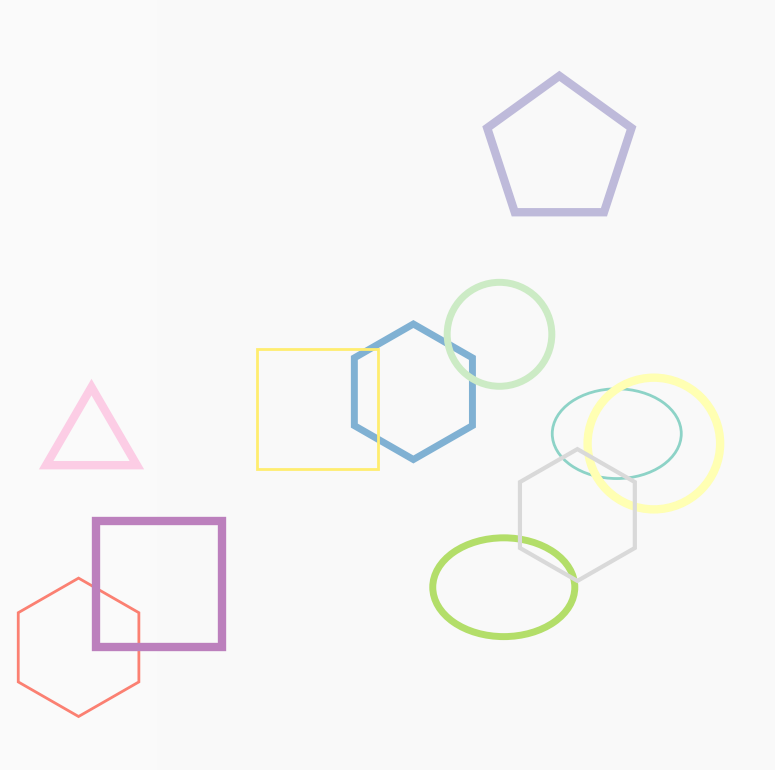[{"shape": "oval", "thickness": 1, "radius": 0.42, "center": [0.796, 0.437]}, {"shape": "circle", "thickness": 3, "radius": 0.43, "center": [0.844, 0.424]}, {"shape": "pentagon", "thickness": 3, "radius": 0.49, "center": [0.722, 0.804]}, {"shape": "hexagon", "thickness": 1, "radius": 0.45, "center": [0.101, 0.159]}, {"shape": "hexagon", "thickness": 2.5, "radius": 0.44, "center": [0.533, 0.491]}, {"shape": "oval", "thickness": 2.5, "radius": 0.46, "center": [0.65, 0.237]}, {"shape": "triangle", "thickness": 3, "radius": 0.34, "center": [0.118, 0.43]}, {"shape": "hexagon", "thickness": 1.5, "radius": 0.43, "center": [0.745, 0.331]}, {"shape": "square", "thickness": 3, "radius": 0.41, "center": [0.205, 0.242]}, {"shape": "circle", "thickness": 2.5, "radius": 0.34, "center": [0.645, 0.566]}, {"shape": "square", "thickness": 1, "radius": 0.39, "center": [0.409, 0.469]}]